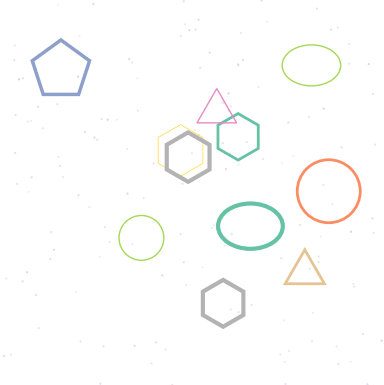[{"shape": "oval", "thickness": 3, "radius": 0.42, "center": [0.65, 0.413]}, {"shape": "hexagon", "thickness": 2, "radius": 0.3, "center": [0.618, 0.645]}, {"shape": "circle", "thickness": 2, "radius": 0.41, "center": [0.854, 0.503]}, {"shape": "pentagon", "thickness": 2.5, "radius": 0.39, "center": [0.158, 0.818]}, {"shape": "triangle", "thickness": 1, "radius": 0.3, "center": [0.563, 0.711]}, {"shape": "circle", "thickness": 1, "radius": 0.29, "center": [0.367, 0.382]}, {"shape": "oval", "thickness": 1, "radius": 0.38, "center": [0.809, 0.83]}, {"shape": "hexagon", "thickness": 0.5, "radius": 0.34, "center": [0.469, 0.609]}, {"shape": "triangle", "thickness": 2, "radius": 0.29, "center": [0.792, 0.292]}, {"shape": "hexagon", "thickness": 3, "radius": 0.3, "center": [0.58, 0.212]}, {"shape": "hexagon", "thickness": 3, "radius": 0.32, "center": [0.489, 0.592]}]